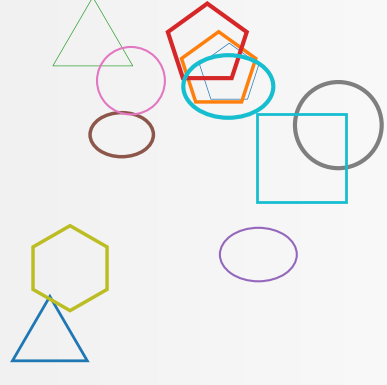[{"shape": "pentagon", "thickness": 0.5, "radius": 0.4, "center": [0.592, 0.807]}, {"shape": "triangle", "thickness": 2, "radius": 0.56, "center": [0.129, 0.119]}, {"shape": "pentagon", "thickness": 2.5, "radius": 0.5, "center": [0.564, 0.817]}, {"shape": "triangle", "thickness": 0.5, "radius": 0.6, "center": [0.24, 0.888]}, {"shape": "pentagon", "thickness": 3, "radius": 0.54, "center": [0.535, 0.884]}, {"shape": "oval", "thickness": 1.5, "radius": 0.5, "center": [0.667, 0.339]}, {"shape": "oval", "thickness": 2.5, "radius": 0.41, "center": [0.314, 0.65]}, {"shape": "circle", "thickness": 1.5, "radius": 0.44, "center": [0.338, 0.79]}, {"shape": "circle", "thickness": 3, "radius": 0.56, "center": [0.873, 0.675]}, {"shape": "hexagon", "thickness": 2.5, "radius": 0.55, "center": [0.181, 0.303]}, {"shape": "oval", "thickness": 3, "radius": 0.58, "center": [0.589, 0.775]}, {"shape": "square", "thickness": 2, "radius": 0.57, "center": [0.778, 0.59]}]